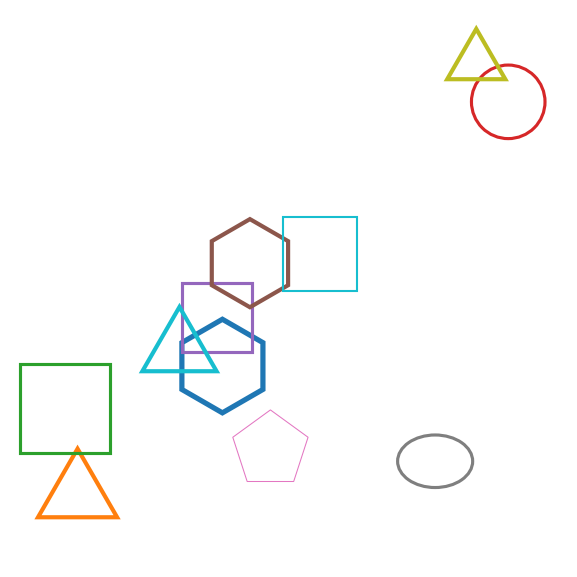[{"shape": "hexagon", "thickness": 2.5, "radius": 0.41, "center": [0.385, 0.365]}, {"shape": "triangle", "thickness": 2, "radius": 0.4, "center": [0.134, 0.143]}, {"shape": "square", "thickness": 1.5, "radius": 0.39, "center": [0.113, 0.291]}, {"shape": "circle", "thickness": 1.5, "radius": 0.32, "center": [0.88, 0.823]}, {"shape": "square", "thickness": 1.5, "radius": 0.3, "center": [0.376, 0.45]}, {"shape": "hexagon", "thickness": 2, "radius": 0.38, "center": [0.433, 0.543]}, {"shape": "pentagon", "thickness": 0.5, "radius": 0.34, "center": [0.468, 0.221]}, {"shape": "oval", "thickness": 1.5, "radius": 0.32, "center": [0.753, 0.2]}, {"shape": "triangle", "thickness": 2, "radius": 0.29, "center": [0.825, 0.891]}, {"shape": "triangle", "thickness": 2, "radius": 0.37, "center": [0.311, 0.393]}, {"shape": "square", "thickness": 1, "radius": 0.32, "center": [0.554, 0.56]}]